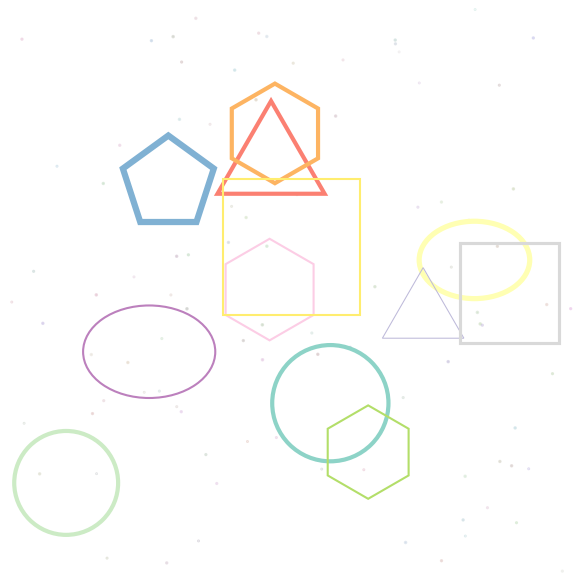[{"shape": "circle", "thickness": 2, "radius": 0.5, "center": [0.572, 0.301]}, {"shape": "oval", "thickness": 2.5, "radius": 0.48, "center": [0.822, 0.549]}, {"shape": "triangle", "thickness": 0.5, "radius": 0.41, "center": [0.733, 0.454]}, {"shape": "triangle", "thickness": 2, "radius": 0.54, "center": [0.469, 0.717]}, {"shape": "pentagon", "thickness": 3, "radius": 0.41, "center": [0.291, 0.682]}, {"shape": "hexagon", "thickness": 2, "radius": 0.43, "center": [0.476, 0.768]}, {"shape": "hexagon", "thickness": 1, "radius": 0.4, "center": [0.638, 0.216]}, {"shape": "hexagon", "thickness": 1, "radius": 0.44, "center": [0.467, 0.498]}, {"shape": "square", "thickness": 1.5, "radius": 0.43, "center": [0.882, 0.492]}, {"shape": "oval", "thickness": 1, "radius": 0.57, "center": [0.258, 0.39]}, {"shape": "circle", "thickness": 2, "radius": 0.45, "center": [0.115, 0.163]}, {"shape": "square", "thickness": 1, "radius": 0.59, "center": [0.505, 0.571]}]